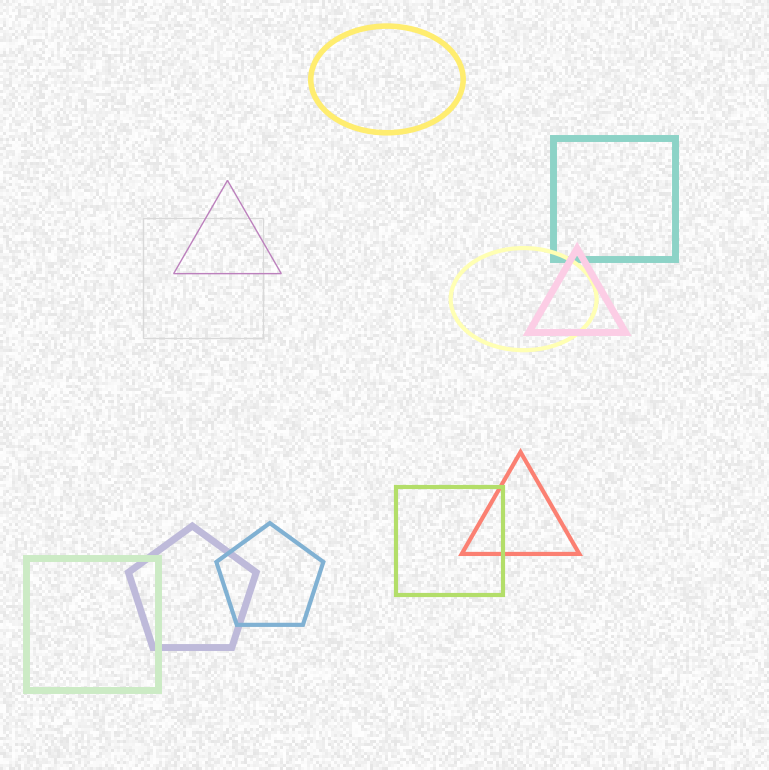[{"shape": "square", "thickness": 2.5, "radius": 0.4, "center": [0.798, 0.742]}, {"shape": "oval", "thickness": 1.5, "radius": 0.47, "center": [0.68, 0.612]}, {"shape": "pentagon", "thickness": 2.5, "radius": 0.44, "center": [0.25, 0.23]}, {"shape": "triangle", "thickness": 1.5, "radius": 0.44, "center": [0.676, 0.325]}, {"shape": "pentagon", "thickness": 1.5, "radius": 0.37, "center": [0.35, 0.248]}, {"shape": "square", "thickness": 1.5, "radius": 0.35, "center": [0.584, 0.297]}, {"shape": "triangle", "thickness": 2.5, "radius": 0.36, "center": [0.75, 0.605]}, {"shape": "square", "thickness": 0.5, "radius": 0.39, "center": [0.264, 0.639]}, {"shape": "triangle", "thickness": 0.5, "radius": 0.4, "center": [0.295, 0.685]}, {"shape": "square", "thickness": 2.5, "radius": 0.43, "center": [0.119, 0.19]}, {"shape": "oval", "thickness": 2, "radius": 0.49, "center": [0.503, 0.897]}]